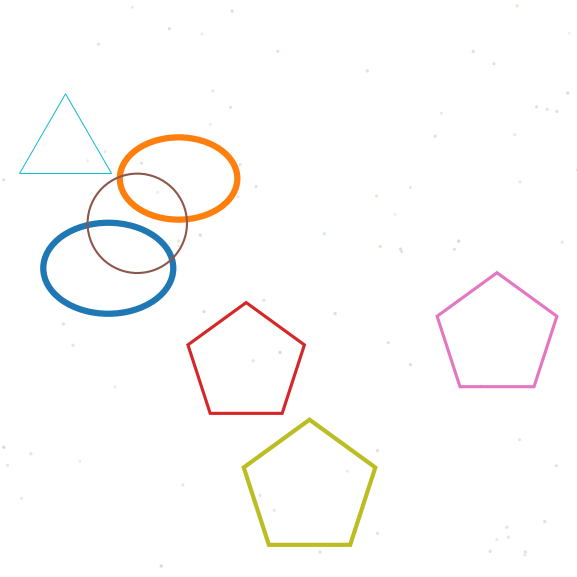[{"shape": "oval", "thickness": 3, "radius": 0.56, "center": [0.187, 0.535]}, {"shape": "oval", "thickness": 3, "radius": 0.51, "center": [0.309, 0.69]}, {"shape": "pentagon", "thickness": 1.5, "radius": 0.53, "center": [0.426, 0.369]}, {"shape": "circle", "thickness": 1, "radius": 0.43, "center": [0.238, 0.612]}, {"shape": "pentagon", "thickness": 1.5, "radius": 0.55, "center": [0.861, 0.418]}, {"shape": "pentagon", "thickness": 2, "radius": 0.6, "center": [0.536, 0.153]}, {"shape": "triangle", "thickness": 0.5, "radius": 0.46, "center": [0.114, 0.745]}]